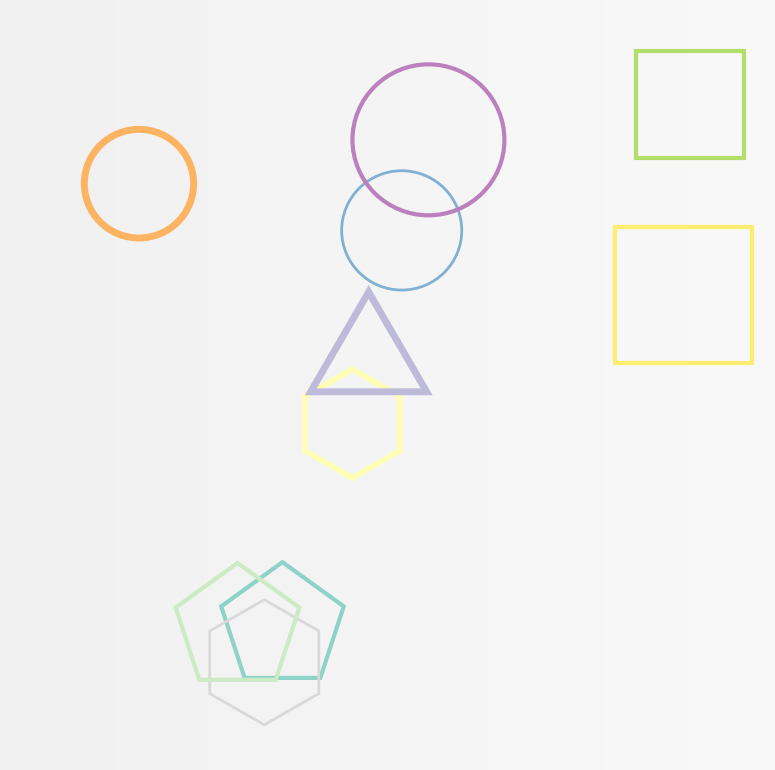[{"shape": "pentagon", "thickness": 1.5, "radius": 0.42, "center": [0.364, 0.187]}, {"shape": "hexagon", "thickness": 2, "radius": 0.35, "center": [0.455, 0.45]}, {"shape": "triangle", "thickness": 2.5, "radius": 0.43, "center": [0.476, 0.534]}, {"shape": "circle", "thickness": 1, "radius": 0.39, "center": [0.518, 0.701]}, {"shape": "circle", "thickness": 2.5, "radius": 0.35, "center": [0.179, 0.761]}, {"shape": "square", "thickness": 1.5, "radius": 0.35, "center": [0.89, 0.864]}, {"shape": "hexagon", "thickness": 1, "radius": 0.41, "center": [0.341, 0.14]}, {"shape": "circle", "thickness": 1.5, "radius": 0.49, "center": [0.553, 0.818]}, {"shape": "pentagon", "thickness": 1.5, "radius": 0.42, "center": [0.306, 0.185]}, {"shape": "square", "thickness": 1.5, "radius": 0.44, "center": [0.881, 0.617]}]